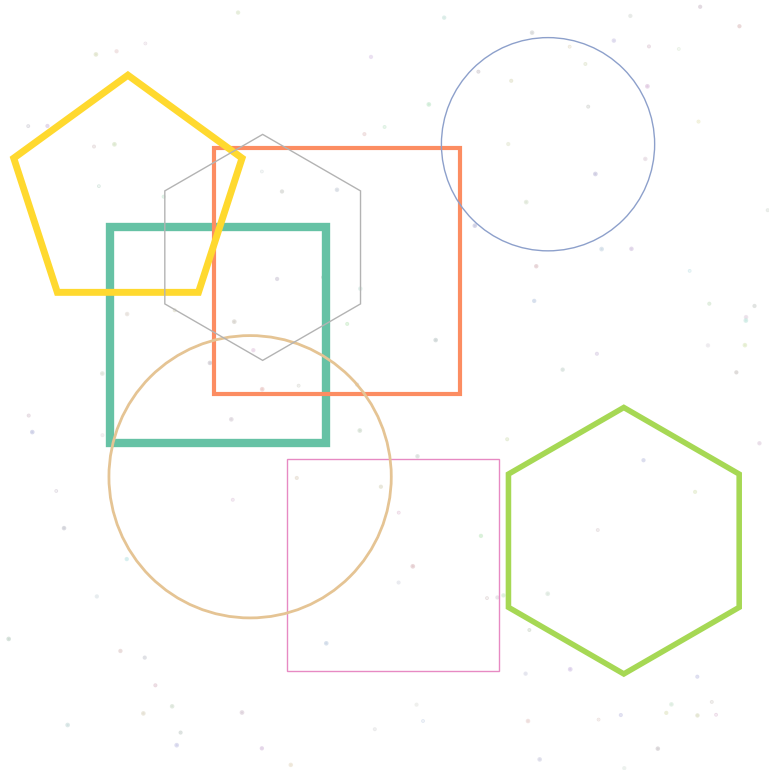[{"shape": "square", "thickness": 3, "radius": 0.7, "center": [0.283, 0.565]}, {"shape": "square", "thickness": 1.5, "radius": 0.8, "center": [0.437, 0.648]}, {"shape": "circle", "thickness": 0.5, "radius": 0.69, "center": [0.712, 0.813]}, {"shape": "square", "thickness": 0.5, "radius": 0.69, "center": [0.511, 0.266]}, {"shape": "hexagon", "thickness": 2, "radius": 0.87, "center": [0.81, 0.298]}, {"shape": "pentagon", "thickness": 2.5, "radius": 0.78, "center": [0.166, 0.746]}, {"shape": "circle", "thickness": 1, "radius": 0.92, "center": [0.325, 0.381]}, {"shape": "hexagon", "thickness": 0.5, "radius": 0.73, "center": [0.341, 0.679]}]